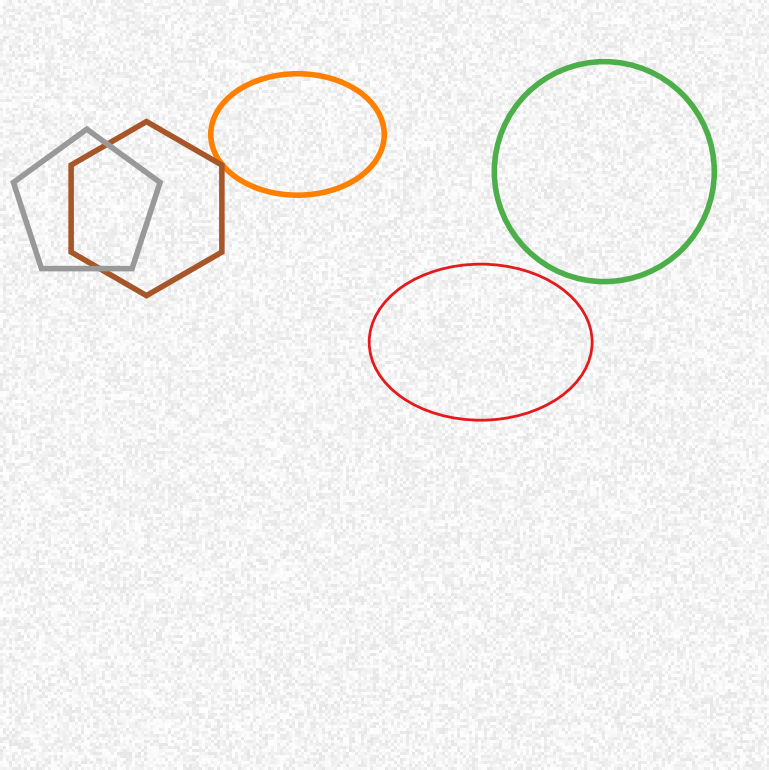[{"shape": "oval", "thickness": 1, "radius": 0.72, "center": [0.624, 0.556]}, {"shape": "circle", "thickness": 2, "radius": 0.71, "center": [0.785, 0.777]}, {"shape": "oval", "thickness": 2, "radius": 0.56, "center": [0.386, 0.825]}, {"shape": "hexagon", "thickness": 2, "radius": 0.57, "center": [0.19, 0.729]}, {"shape": "pentagon", "thickness": 2, "radius": 0.5, "center": [0.113, 0.732]}]